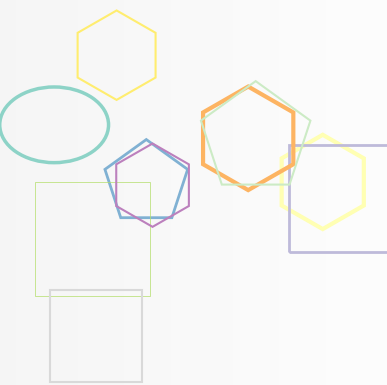[{"shape": "oval", "thickness": 2.5, "radius": 0.7, "center": [0.14, 0.676]}, {"shape": "hexagon", "thickness": 3, "radius": 0.61, "center": [0.833, 0.527]}, {"shape": "square", "thickness": 2, "radius": 0.69, "center": [0.885, 0.485]}, {"shape": "pentagon", "thickness": 2, "radius": 0.56, "center": [0.378, 0.525]}, {"shape": "hexagon", "thickness": 3, "radius": 0.67, "center": [0.641, 0.641]}, {"shape": "square", "thickness": 0.5, "radius": 0.74, "center": [0.239, 0.38]}, {"shape": "square", "thickness": 1.5, "radius": 0.6, "center": [0.248, 0.126]}, {"shape": "hexagon", "thickness": 1.5, "radius": 0.54, "center": [0.394, 0.519]}, {"shape": "pentagon", "thickness": 1.5, "radius": 0.74, "center": [0.66, 0.641]}, {"shape": "hexagon", "thickness": 1.5, "radius": 0.58, "center": [0.301, 0.857]}]